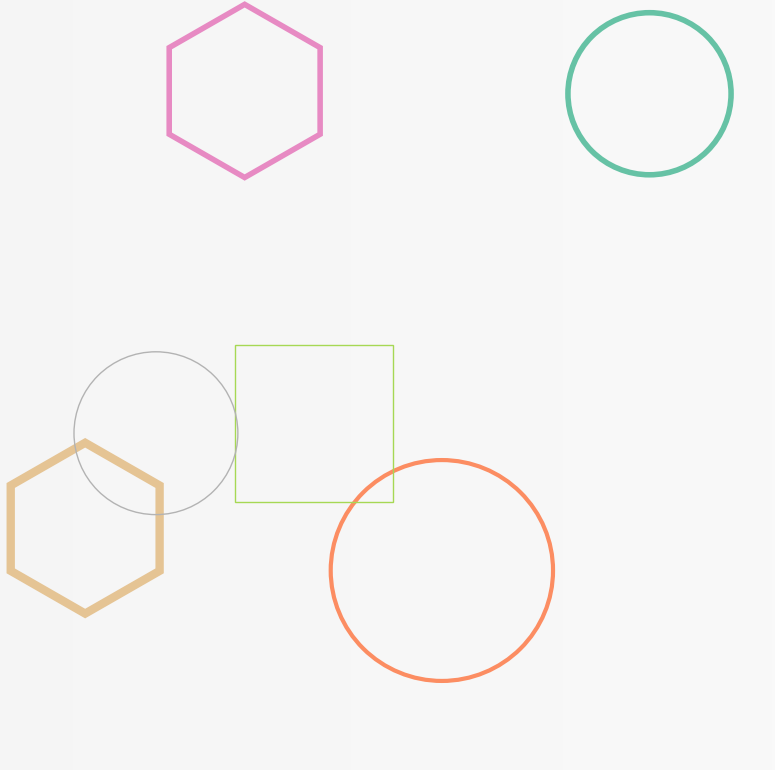[{"shape": "circle", "thickness": 2, "radius": 0.53, "center": [0.838, 0.878]}, {"shape": "circle", "thickness": 1.5, "radius": 0.72, "center": [0.57, 0.259]}, {"shape": "hexagon", "thickness": 2, "radius": 0.56, "center": [0.316, 0.882]}, {"shape": "square", "thickness": 0.5, "radius": 0.51, "center": [0.405, 0.45]}, {"shape": "hexagon", "thickness": 3, "radius": 0.55, "center": [0.11, 0.314]}, {"shape": "circle", "thickness": 0.5, "radius": 0.53, "center": [0.201, 0.437]}]